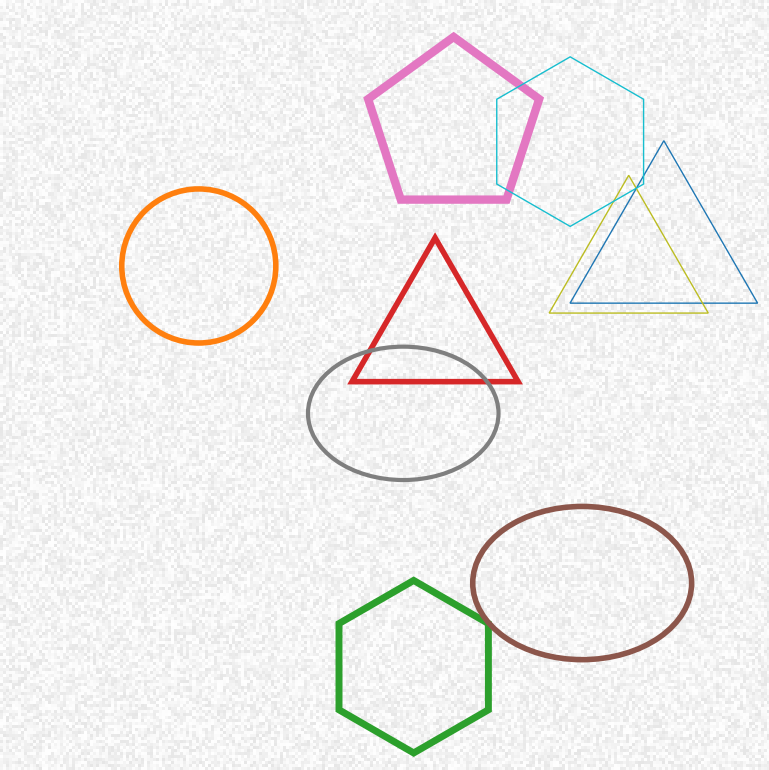[{"shape": "triangle", "thickness": 0.5, "radius": 0.7, "center": [0.862, 0.677]}, {"shape": "circle", "thickness": 2, "radius": 0.5, "center": [0.258, 0.655]}, {"shape": "hexagon", "thickness": 2.5, "radius": 0.56, "center": [0.537, 0.134]}, {"shape": "triangle", "thickness": 2, "radius": 0.62, "center": [0.565, 0.567]}, {"shape": "oval", "thickness": 2, "radius": 0.71, "center": [0.756, 0.243]}, {"shape": "pentagon", "thickness": 3, "radius": 0.58, "center": [0.589, 0.835]}, {"shape": "oval", "thickness": 1.5, "radius": 0.62, "center": [0.524, 0.463]}, {"shape": "triangle", "thickness": 0.5, "radius": 0.6, "center": [0.816, 0.653]}, {"shape": "hexagon", "thickness": 0.5, "radius": 0.55, "center": [0.74, 0.816]}]